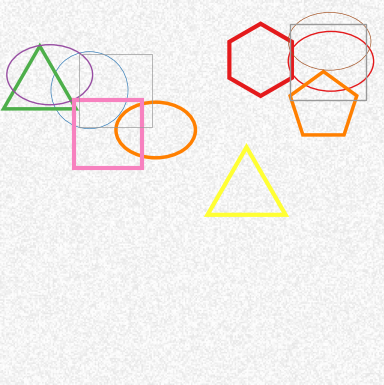[{"shape": "oval", "thickness": 1, "radius": 0.55, "center": [0.86, 0.841]}, {"shape": "hexagon", "thickness": 3, "radius": 0.47, "center": [0.677, 0.845]}, {"shape": "circle", "thickness": 0.5, "radius": 0.5, "center": [0.232, 0.766]}, {"shape": "triangle", "thickness": 2.5, "radius": 0.54, "center": [0.103, 0.772]}, {"shape": "oval", "thickness": 1, "radius": 0.56, "center": [0.129, 0.806]}, {"shape": "pentagon", "thickness": 2.5, "radius": 0.46, "center": [0.84, 0.723]}, {"shape": "oval", "thickness": 2.5, "radius": 0.52, "center": [0.404, 0.662]}, {"shape": "triangle", "thickness": 3, "radius": 0.59, "center": [0.64, 0.501]}, {"shape": "oval", "thickness": 0.5, "radius": 0.54, "center": [0.856, 0.893]}, {"shape": "square", "thickness": 3, "radius": 0.44, "center": [0.281, 0.651]}, {"shape": "square", "thickness": 0.5, "radius": 0.48, "center": [0.3, 0.766]}, {"shape": "square", "thickness": 1, "radius": 0.49, "center": [0.853, 0.838]}]